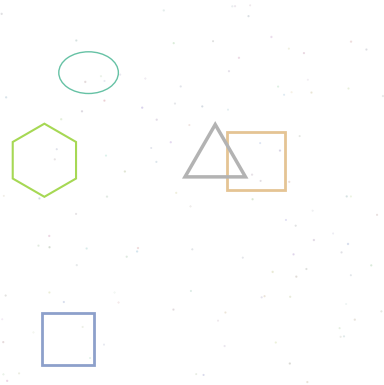[{"shape": "oval", "thickness": 1, "radius": 0.39, "center": [0.23, 0.811]}, {"shape": "square", "thickness": 2, "radius": 0.34, "center": [0.177, 0.119]}, {"shape": "hexagon", "thickness": 1.5, "radius": 0.47, "center": [0.115, 0.584]}, {"shape": "square", "thickness": 2, "radius": 0.38, "center": [0.665, 0.583]}, {"shape": "triangle", "thickness": 2.5, "radius": 0.45, "center": [0.559, 0.586]}]